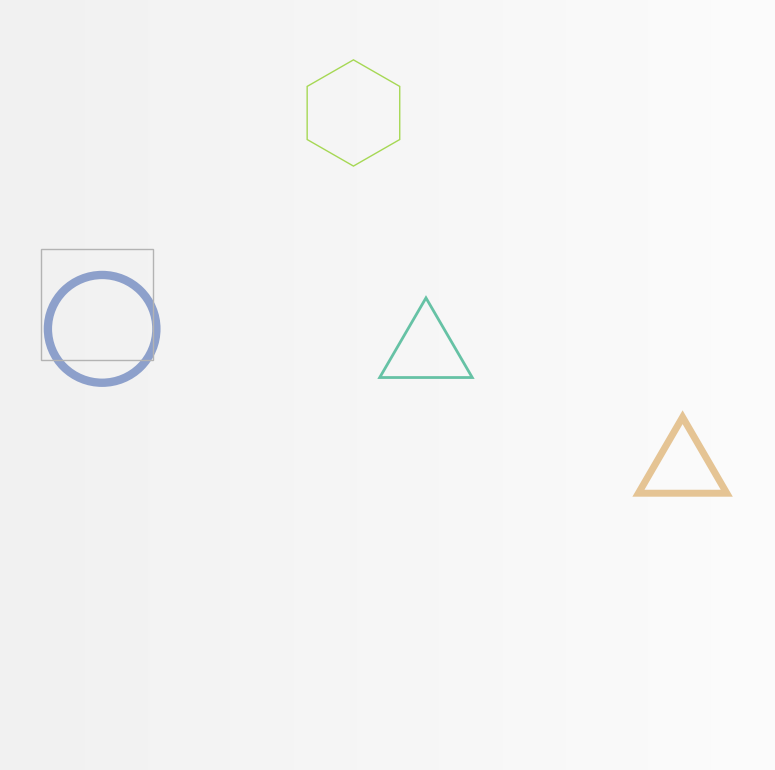[{"shape": "triangle", "thickness": 1, "radius": 0.34, "center": [0.55, 0.544]}, {"shape": "circle", "thickness": 3, "radius": 0.35, "center": [0.132, 0.573]}, {"shape": "hexagon", "thickness": 0.5, "radius": 0.34, "center": [0.456, 0.853]}, {"shape": "triangle", "thickness": 2.5, "radius": 0.33, "center": [0.881, 0.392]}, {"shape": "square", "thickness": 0.5, "radius": 0.36, "center": [0.125, 0.604]}]